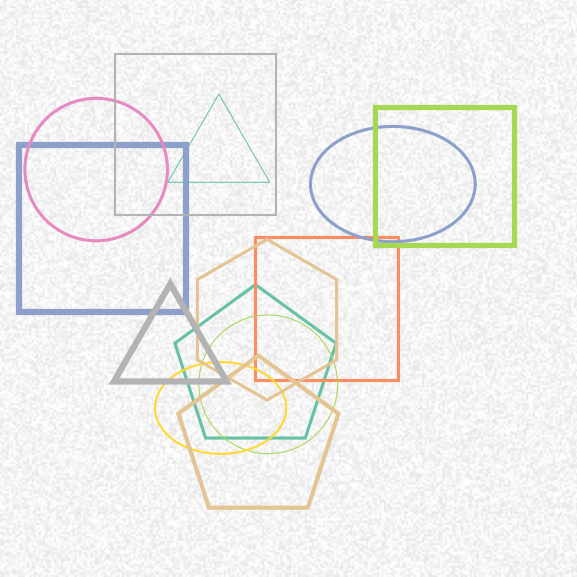[{"shape": "triangle", "thickness": 0.5, "radius": 0.51, "center": [0.379, 0.734]}, {"shape": "pentagon", "thickness": 1.5, "radius": 0.73, "center": [0.442, 0.359]}, {"shape": "square", "thickness": 1.5, "radius": 0.62, "center": [0.565, 0.464]}, {"shape": "oval", "thickness": 1.5, "radius": 0.71, "center": [0.68, 0.68]}, {"shape": "square", "thickness": 3, "radius": 0.72, "center": [0.178, 0.604]}, {"shape": "circle", "thickness": 1.5, "radius": 0.62, "center": [0.167, 0.706]}, {"shape": "circle", "thickness": 0.5, "radius": 0.6, "center": [0.464, 0.334]}, {"shape": "square", "thickness": 2.5, "radius": 0.6, "center": [0.77, 0.695]}, {"shape": "oval", "thickness": 1, "radius": 0.57, "center": [0.382, 0.293]}, {"shape": "hexagon", "thickness": 1.5, "radius": 0.7, "center": [0.462, 0.446]}, {"shape": "pentagon", "thickness": 2, "radius": 0.73, "center": [0.447, 0.238]}, {"shape": "square", "thickness": 1, "radius": 0.7, "center": [0.338, 0.766]}, {"shape": "triangle", "thickness": 3, "radius": 0.56, "center": [0.295, 0.395]}]